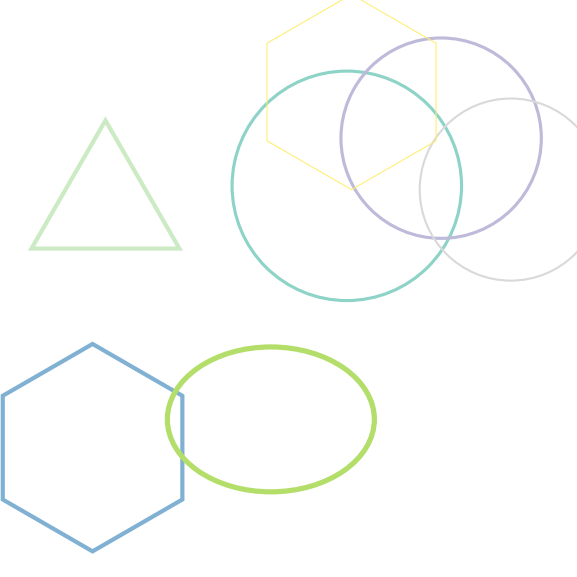[{"shape": "circle", "thickness": 1.5, "radius": 0.99, "center": [0.601, 0.677]}, {"shape": "circle", "thickness": 1.5, "radius": 0.87, "center": [0.764, 0.76]}, {"shape": "hexagon", "thickness": 2, "radius": 0.9, "center": [0.16, 0.224]}, {"shape": "oval", "thickness": 2.5, "radius": 0.9, "center": [0.469, 0.273]}, {"shape": "circle", "thickness": 1, "radius": 0.79, "center": [0.884, 0.671]}, {"shape": "triangle", "thickness": 2, "radius": 0.74, "center": [0.183, 0.643]}, {"shape": "hexagon", "thickness": 0.5, "radius": 0.85, "center": [0.609, 0.84]}]